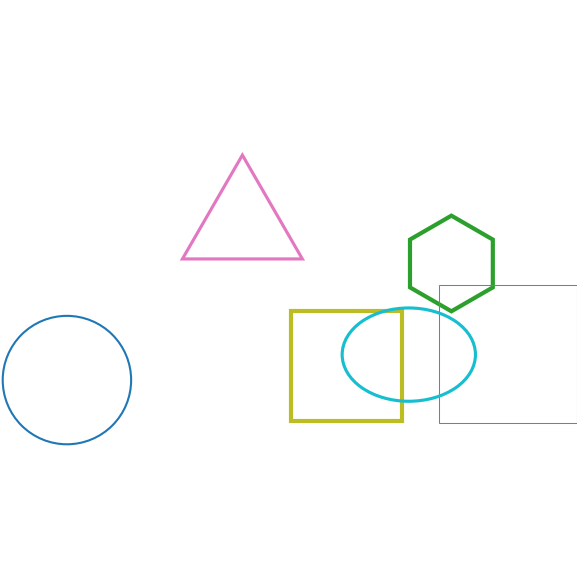[{"shape": "circle", "thickness": 1, "radius": 0.56, "center": [0.116, 0.341]}, {"shape": "hexagon", "thickness": 2, "radius": 0.41, "center": [0.782, 0.543]}, {"shape": "square", "thickness": 0.5, "radius": 0.6, "center": [0.879, 0.386]}, {"shape": "triangle", "thickness": 1.5, "radius": 0.6, "center": [0.42, 0.611]}, {"shape": "square", "thickness": 2, "radius": 0.48, "center": [0.6, 0.365]}, {"shape": "oval", "thickness": 1.5, "radius": 0.58, "center": [0.708, 0.385]}]